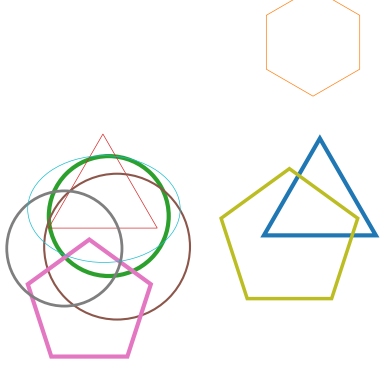[{"shape": "triangle", "thickness": 3, "radius": 0.84, "center": [0.831, 0.473]}, {"shape": "hexagon", "thickness": 0.5, "radius": 0.7, "center": [0.813, 0.89]}, {"shape": "circle", "thickness": 3, "radius": 0.78, "center": [0.283, 0.439]}, {"shape": "triangle", "thickness": 0.5, "radius": 0.81, "center": [0.267, 0.489]}, {"shape": "circle", "thickness": 1.5, "radius": 0.95, "center": [0.304, 0.359]}, {"shape": "pentagon", "thickness": 3, "radius": 0.84, "center": [0.232, 0.21]}, {"shape": "circle", "thickness": 2, "radius": 0.75, "center": [0.167, 0.355]}, {"shape": "pentagon", "thickness": 2.5, "radius": 0.93, "center": [0.752, 0.375]}, {"shape": "oval", "thickness": 0.5, "radius": 0.99, "center": [0.27, 0.457]}]